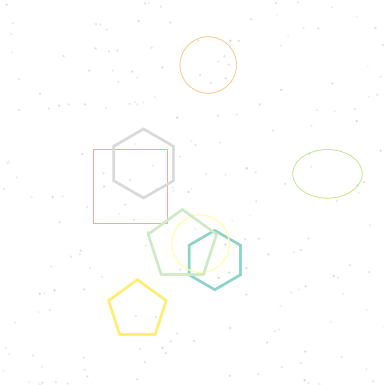[{"shape": "hexagon", "thickness": 2, "radius": 0.38, "center": [0.558, 0.325]}, {"shape": "circle", "thickness": 1, "radius": 0.37, "center": [0.521, 0.367]}, {"shape": "square", "thickness": 0.5, "radius": 0.48, "center": [0.338, 0.516]}, {"shape": "circle", "thickness": 0.5, "radius": 0.37, "center": [0.541, 0.831]}, {"shape": "oval", "thickness": 0.5, "radius": 0.45, "center": [0.851, 0.548]}, {"shape": "hexagon", "thickness": 2, "radius": 0.45, "center": [0.373, 0.575]}, {"shape": "pentagon", "thickness": 2, "radius": 0.47, "center": [0.474, 0.363]}, {"shape": "pentagon", "thickness": 2, "radius": 0.39, "center": [0.357, 0.195]}]